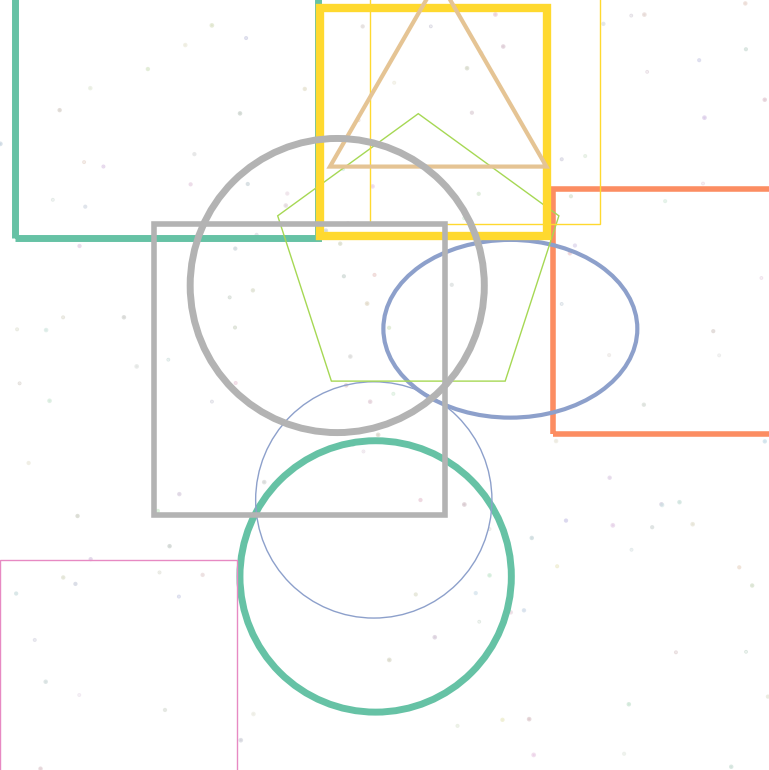[{"shape": "square", "thickness": 2.5, "radius": 0.98, "center": [0.217, 0.888]}, {"shape": "circle", "thickness": 2.5, "radius": 0.88, "center": [0.488, 0.251]}, {"shape": "square", "thickness": 2, "radius": 0.79, "center": [0.877, 0.595]}, {"shape": "circle", "thickness": 0.5, "radius": 0.77, "center": [0.485, 0.351]}, {"shape": "oval", "thickness": 1.5, "radius": 0.82, "center": [0.663, 0.573]}, {"shape": "square", "thickness": 0.5, "radius": 0.77, "center": [0.154, 0.12]}, {"shape": "pentagon", "thickness": 0.5, "radius": 0.96, "center": [0.543, 0.66]}, {"shape": "square", "thickness": 0.5, "radius": 0.75, "center": [0.63, 0.859]}, {"shape": "square", "thickness": 3, "radius": 0.74, "center": [0.563, 0.842]}, {"shape": "triangle", "thickness": 1.5, "radius": 0.81, "center": [0.569, 0.865]}, {"shape": "square", "thickness": 2, "radius": 0.94, "center": [0.389, 0.521]}, {"shape": "circle", "thickness": 2.5, "radius": 0.95, "center": [0.438, 0.629]}]